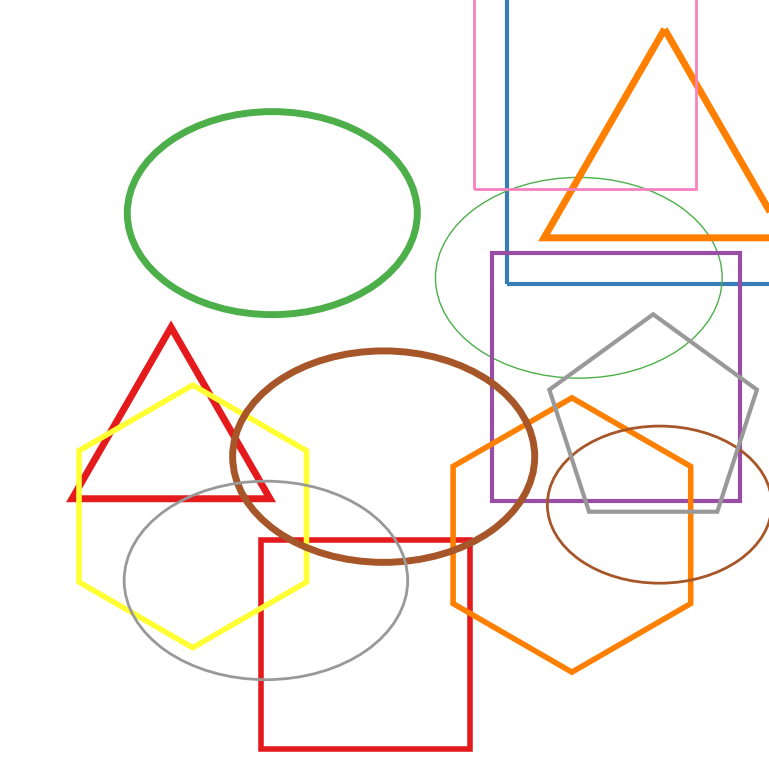[{"shape": "triangle", "thickness": 2.5, "radius": 0.74, "center": [0.222, 0.426]}, {"shape": "square", "thickness": 2, "radius": 0.68, "center": [0.475, 0.163]}, {"shape": "square", "thickness": 1.5, "radius": 0.96, "center": [0.851, 0.823]}, {"shape": "oval", "thickness": 0.5, "radius": 0.93, "center": [0.752, 0.639]}, {"shape": "oval", "thickness": 2.5, "radius": 0.94, "center": [0.354, 0.723]}, {"shape": "square", "thickness": 1.5, "radius": 0.8, "center": [0.799, 0.511]}, {"shape": "hexagon", "thickness": 2, "radius": 0.89, "center": [0.743, 0.305]}, {"shape": "triangle", "thickness": 2.5, "radius": 0.9, "center": [0.863, 0.781]}, {"shape": "hexagon", "thickness": 2, "radius": 0.85, "center": [0.25, 0.329]}, {"shape": "oval", "thickness": 2.5, "radius": 0.98, "center": [0.498, 0.407]}, {"shape": "oval", "thickness": 1, "radius": 0.73, "center": [0.857, 0.345]}, {"shape": "square", "thickness": 1, "radius": 0.72, "center": [0.76, 0.899]}, {"shape": "oval", "thickness": 1, "radius": 0.92, "center": [0.345, 0.246]}, {"shape": "pentagon", "thickness": 1.5, "radius": 0.71, "center": [0.848, 0.45]}]